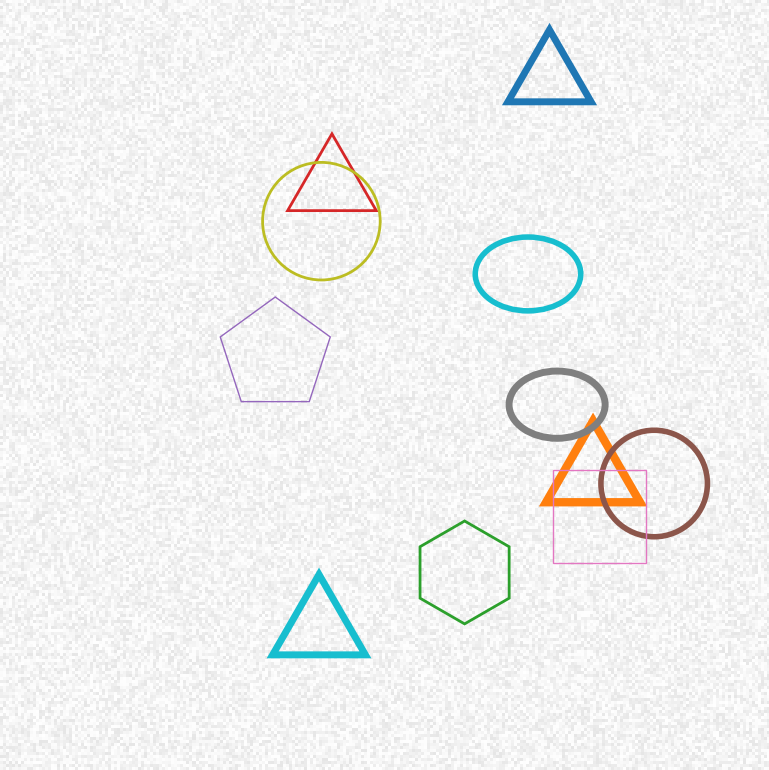[{"shape": "triangle", "thickness": 2.5, "radius": 0.31, "center": [0.714, 0.899]}, {"shape": "triangle", "thickness": 3, "radius": 0.35, "center": [0.77, 0.383]}, {"shape": "hexagon", "thickness": 1, "radius": 0.33, "center": [0.603, 0.257]}, {"shape": "triangle", "thickness": 1, "radius": 0.33, "center": [0.431, 0.76]}, {"shape": "pentagon", "thickness": 0.5, "radius": 0.38, "center": [0.357, 0.539]}, {"shape": "circle", "thickness": 2, "radius": 0.35, "center": [0.85, 0.372]}, {"shape": "square", "thickness": 0.5, "radius": 0.3, "center": [0.779, 0.329]}, {"shape": "oval", "thickness": 2.5, "radius": 0.31, "center": [0.724, 0.474]}, {"shape": "circle", "thickness": 1, "radius": 0.38, "center": [0.417, 0.713]}, {"shape": "oval", "thickness": 2, "radius": 0.34, "center": [0.686, 0.644]}, {"shape": "triangle", "thickness": 2.5, "radius": 0.35, "center": [0.414, 0.184]}]